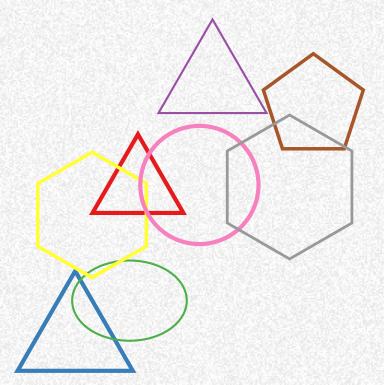[{"shape": "triangle", "thickness": 3, "radius": 0.68, "center": [0.358, 0.515]}, {"shape": "triangle", "thickness": 3, "radius": 0.86, "center": [0.195, 0.123]}, {"shape": "oval", "thickness": 1.5, "radius": 0.74, "center": [0.336, 0.219]}, {"shape": "triangle", "thickness": 1.5, "radius": 0.81, "center": [0.552, 0.787]}, {"shape": "hexagon", "thickness": 2.5, "radius": 0.81, "center": [0.239, 0.442]}, {"shape": "pentagon", "thickness": 2.5, "radius": 0.68, "center": [0.814, 0.724]}, {"shape": "circle", "thickness": 3, "radius": 0.77, "center": [0.518, 0.52]}, {"shape": "hexagon", "thickness": 2, "radius": 0.93, "center": [0.752, 0.514]}]